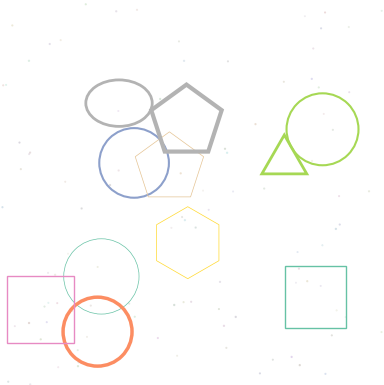[{"shape": "square", "thickness": 1, "radius": 0.4, "center": [0.82, 0.229]}, {"shape": "circle", "thickness": 0.5, "radius": 0.49, "center": [0.263, 0.282]}, {"shape": "circle", "thickness": 2.5, "radius": 0.45, "center": [0.253, 0.139]}, {"shape": "circle", "thickness": 1.5, "radius": 0.45, "center": [0.348, 0.577]}, {"shape": "square", "thickness": 1, "radius": 0.44, "center": [0.105, 0.196]}, {"shape": "circle", "thickness": 1.5, "radius": 0.47, "center": [0.838, 0.664]}, {"shape": "triangle", "thickness": 2, "radius": 0.34, "center": [0.738, 0.582]}, {"shape": "hexagon", "thickness": 0.5, "radius": 0.47, "center": [0.488, 0.37]}, {"shape": "pentagon", "thickness": 0.5, "radius": 0.47, "center": [0.44, 0.564]}, {"shape": "oval", "thickness": 2, "radius": 0.43, "center": [0.309, 0.732]}, {"shape": "pentagon", "thickness": 3, "radius": 0.48, "center": [0.484, 0.684]}]